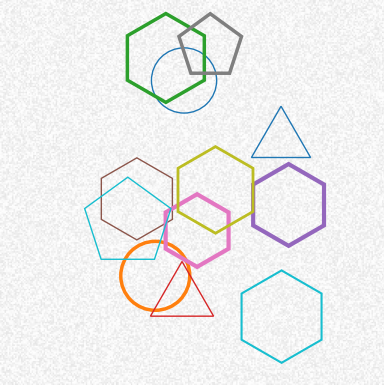[{"shape": "circle", "thickness": 1, "radius": 0.42, "center": [0.478, 0.791]}, {"shape": "triangle", "thickness": 1, "radius": 0.44, "center": [0.73, 0.635]}, {"shape": "circle", "thickness": 2.5, "radius": 0.45, "center": [0.403, 0.284]}, {"shape": "hexagon", "thickness": 2.5, "radius": 0.58, "center": [0.431, 0.849]}, {"shape": "triangle", "thickness": 1, "radius": 0.47, "center": [0.473, 0.226]}, {"shape": "hexagon", "thickness": 3, "radius": 0.53, "center": [0.75, 0.468]}, {"shape": "hexagon", "thickness": 1, "radius": 0.53, "center": [0.355, 0.483]}, {"shape": "hexagon", "thickness": 3, "radius": 0.47, "center": [0.512, 0.401]}, {"shape": "pentagon", "thickness": 2.5, "radius": 0.43, "center": [0.546, 0.879]}, {"shape": "hexagon", "thickness": 2, "radius": 0.56, "center": [0.56, 0.507]}, {"shape": "hexagon", "thickness": 1.5, "radius": 0.6, "center": [0.731, 0.178]}, {"shape": "pentagon", "thickness": 1, "radius": 0.59, "center": [0.332, 0.422]}]